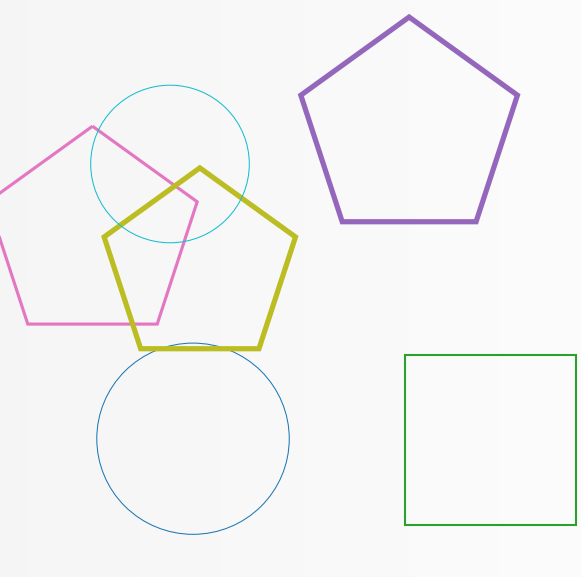[{"shape": "circle", "thickness": 0.5, "radius": 0.83, "center": [0.332, 0.239]}, {"shape": "square", "thickness": 1, "radius": 0.74, "center": [0.845, 0.238]}, {"shape": "pentagon", "thickness": 2.5, "radius": 0.98, "center": [0.704, 0.774]}, {"shape": "pentagon", "thickness": 1.5, "radius": 0.95, "center": [0.159, 0.591]}, {"shape": "pentagon", "thickness": 2.5, "radius": 0.87, "center": [0.344, 0.535]}, {"shape": "circle", "thickness": 0.5, "radius": 0.68, "center": [0.292, 0.715]}]